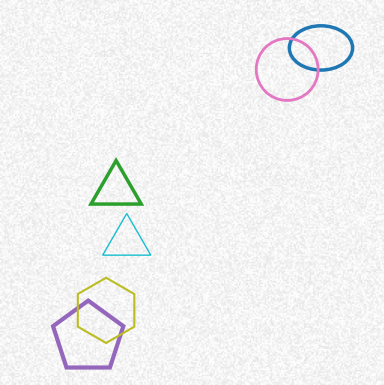[{"shape": "oval", "thickness": 2.5, "radius": 0.41, "center": [0.834, 0.875]}, {"shape": "triangle", "thickness": 2.5, "radius": 0.38, "center": [0.302, 0.508]}, {"shape": "pentagon", "thickness": 3, "radius": 0.48, "center": [0.229, 0.123]}, {"shape": "circle", "thickness": 2, "radius": 0.4, "center": [0.746, 0.82]}, {"shape": "hexagon", "thickness": 1.5, "radius": 0.42, "center": [0.276, 0.194]}, {"shape": "triangle", "thickness": 1, "radius": 0.36, "center": [0.329, 0.373]}]